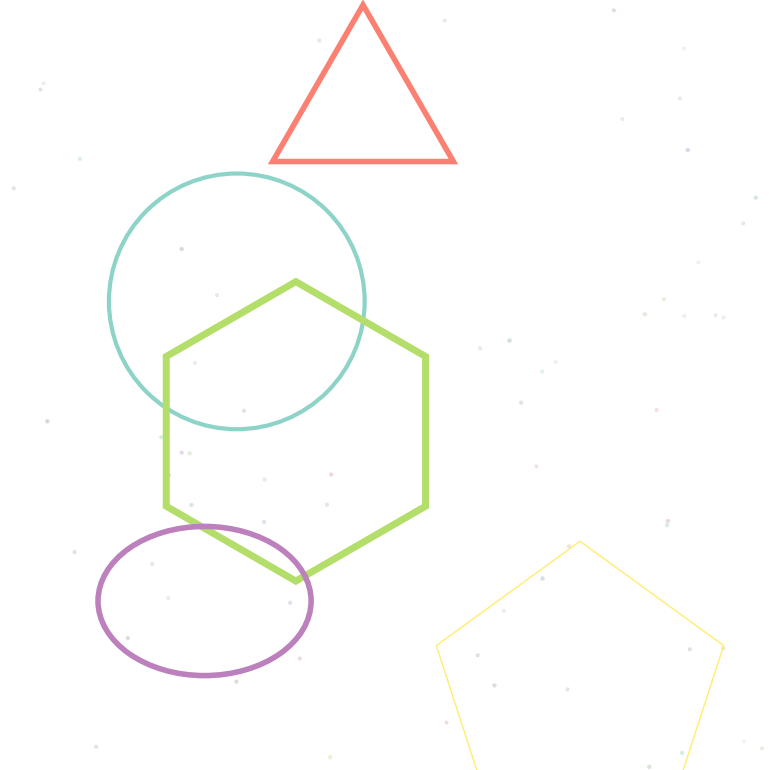[{"shape": "circle", "thickness": 1.5, "radius": 0.83, "center": [0.308, 0.609]}, {"shape": "triangle", "thickness": 2, "radius": 0.68, "center": [0.471, 0.858]}, {"shape": "hexagon", "thickness": 2.5, "radius": 0.97, "center": [0.384, 0.44]}, {"shape": "oval", "thickness": 2, "radius": 0.69, "center": [0.266, 0.219]}, {"shape": "pentagon", "thickness": 0.5, "radius": 0.98, "center": [0.753, 0.101]}]